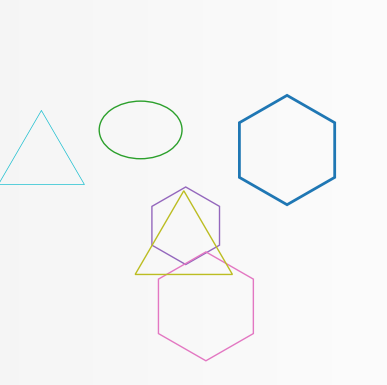[{"shape": "hexagon", "thickness": 2, "radius": 0.71, "center": [0.741, 0.61]}, {"shape": "oval", "thickness": 1, "radius": 0.53, "center": [0.363, 0.663]}, {"shape": "hexagon", "thickness": 1, "radius": 0.5, "center": [0.479, 0.414]}, {"shape": "hexagon", "thickness": 1, "radius": 0.71, "center": [0.531, 0.204]}, {"shape": "triangle", "thickness": 1, "radius": 0.72, "center": [0.474, 0.36]}, {"shape": "triangle", "thickness": 0.5, "radius": 0.64, "center": [0.107, 0.585]}]